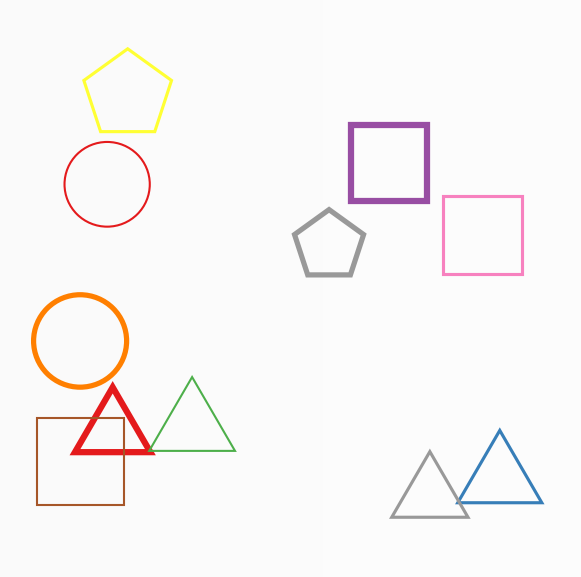[{"shape": "circle", "thickness": 1, "radius": 0.37, "center": [0.184, 0.68]}, {"shape": "triangle", "thickness": 3, "radius": 0.37, "center": [0.194, 0.254]}, {"shape": "triangle", "thickness": 1.5, "radius": 0.42, "center": [0.86, 0.17]}, {"shape": "triangle", "thickness": 1, "radius": 0.43, "center": [0.33, 0.261]}, {"shape": "square", "thickness": 3, "radius": 0.33, "center": [0.67, 0.716]}, {"shape": "circle", "thickness": 2.5, "radius": 0.4, "center": [0.138, 0.409]}, {"shape": "pentagon", "thickness": 1.5, "radius": 0.4, "center": [0.22, 0.835]}, {"shape": "square", "thickness": 1, "radius": 0.38, "center": [0.138, 0.2]}, {"shape": "square", "thickness": 1.5, "radius": 0.34, "center": [0.83, 0.592]}, {"shape": "pentagon", "thickness": 2.5, "radius": 0.31, "center": [0.566, 0.574]}, {"shape": "triangle", "thickness": 1.5, "radius": 0.38, "center": [0.74, 0.141]}]